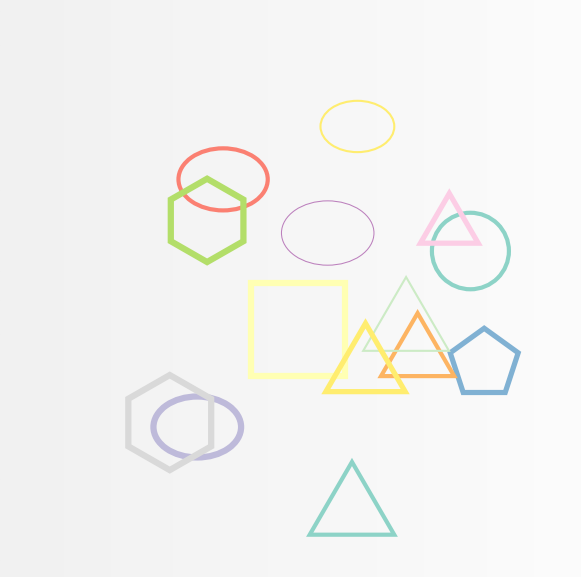[{"shape": "triangle", "thickness": 2, "radius": 0.42, "center": [0.606, 0.115]}, {"shape": "circle", "thickness": 2, "radius": 0.33, "center": [0.809, 0.564]}, {"shape": "square", "thickness": 3, "radius": 0.4, "center": [0.512, 0.429]}, {"shape": "oval", "thickness": 3, "radius": 0.38, "center": [0.339, 0.26]}, {"shape": "oval", "thickness": 2, "radius": 0.38, "center": [0.384, 0.689]}, {"shape": "pentagon", "thickness": 2.5, "radius": 0.31, "center": [0.833, 0.369]}, {"shape": "triangle", "thickness": 2, "radius": 0.36, "center": [0.718, 0.384]}, {"shape": "hexagon", "thickness": 3, "radius": 0.36, "center": [0.356, 0.618]}, {"shape": "triangle", "thickness": 2.5, "radius": 0.29, "center": [0.773, 0.607]}, {"shape": "hexagon", "thickness": 3, "radius": 0.41, "center": [0.292, 0.267]}, {"shape": "oval", "thickness": 0.5, "radius": 0.4, "center": [0.564, 0.596]}, {"shape": "triangle", "thickness": 1, "radius": 0.43, "center": [0.699, 0.434]}, {"shape": "triangle", "thickness": 2.5, "radius": 0.39, "center": [0.629, 0.36]}, {"shape": "oval", "thickness": 1, "radius": 0.32, "center": [0.615, 0.78]}]